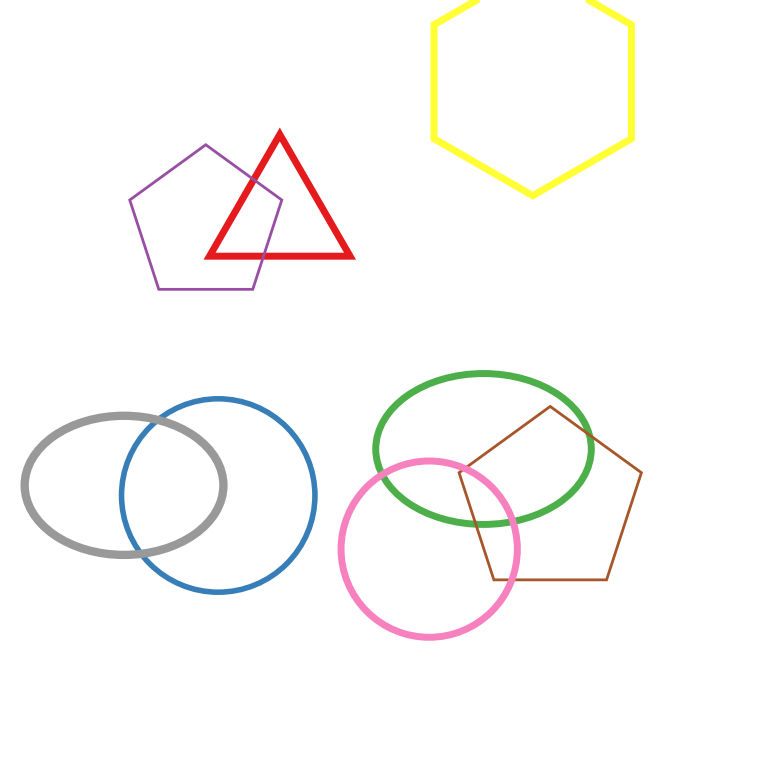[{"shape": "triangle", "thickness": 2.5, "radius": 0.53, "center": [0.363, 0.72]}, {"shape": "circle", "thickness": 2, "radius": 0.63, "center": [0.283, 0.356]}, {"shape": "oval", "thickness": 2.5, "radius": 0.7, "center": [0.628, 0.417]}, {"shape": "pentagon", "thickness": 1, "radius": 0.52, "center": [0.267, 0.708]}, {"shape": "hexagon", "thickness": 2.5, "radius": 0.74, "center": [0.692, 0.894]}, {"shape": "pentagon", "thickness": 1, "radius": 0.62, "center": [0.715, 0.348]}, {"shape": "circle", "thickness": 2.5, "radius": 0.57, "center": [0.557, 0.287]}, {"shape": "oval", "thickness": 3, "radius": 0.65, "center": [0.161, 0.37]}]